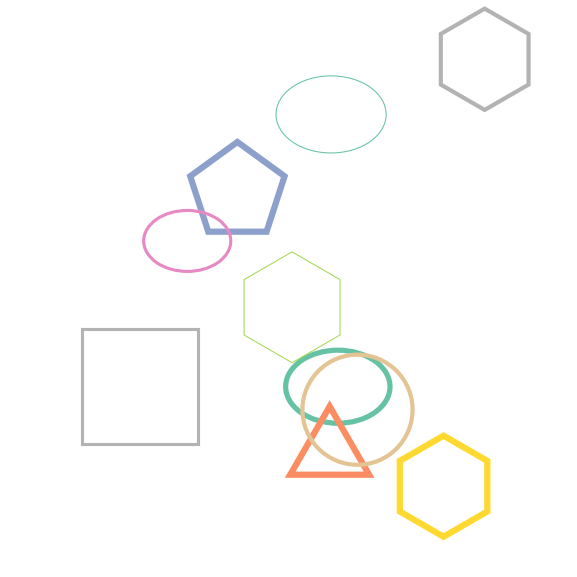[{"shape": "oval", "thickness": 2.5, "radius": 0.45, "center": [0.585, 0.33]}, {"shape": "oval", "thickness": 0.5, "radius": 0.48, "center": [0.573, 0.801]}, {"shape": "triangle", "thickness": 3, "radius": 0.39, "center": [0.571, 0.217]}, {"shape": "pentagon", "thickness": 3, "radius": 0.43, "center": [0.411, 0.667]}, {"shape": "oval", "thickness": 1.5, "radius": 0.38, "center": [0.324, 0.582]}, {"shape": "hexagon", "thickness": 0.5, "radius": 0.48, "center": [0.506, 0.467]}, {"shape": "hexagon", "thickness": 3, "radius": 0.44, "center": [0.768, 0.157]}, {"shape": "circle", "thickness": 2, "radius": 0.48, "center": [0.619, 0.29]}, {"shape": "hexagon", "thickness": 2, "radius": 0.44, "center": [0.839, 0.897]}, {"shape": "square", "thickness": 1.5, "radius": 0.5, "center": [0.243, 0.33]}]